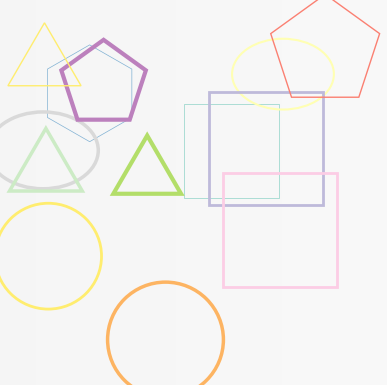[{"shape": "square", "thickness": 0.5, "radius": 0.61, "center": [0.596, 0.607]}, {"shape": "oval", "thickness": 1.5, "radius": 0.66, "center": [0.73, 0.807]}, {"shape": "square", "thickness": 2, "radius": 0.73, "center": [0.687, 0.613]}, {"shape": "pentagon", "thickness": 1, "radius": 0.74, "center": [0.839, 0.867]}, {"shape": "hexagon", "thickness": 0.5, "radius": 0.63, "center": [0.231, 0.758]}, {"shape": "circle", "thickness": 2.5, "radius": 0.75, "center": [0.427, 0.118]}, {"shape": "triangle", "thickness": 3, "radius": 0.5, "center": [0.38, 0.547]}, {"shape": "square", "thickness": 2, "radius": 0.74, "center": [0.723, 0.403]}, {"shape": "oval", "thickness": 2.5, "radius": 0.71, "center": [0.111, 0.609]}, {"shape": "pentagon", "thickness": 3, "radius": 0.57, "center": [0.267, 0.782]}, {"shape": "triangle", "thickness": 2.5, "radius": 0.54, "center": [0.118, 0.558]}, {"shape": "triangle", "thickness": 1, "radius": 0.54, "center": [0.115, 0.832]}, {"shape": "circle", "thickness": 2, "radius": 0.69, "center": [0.125, 0.335]}]